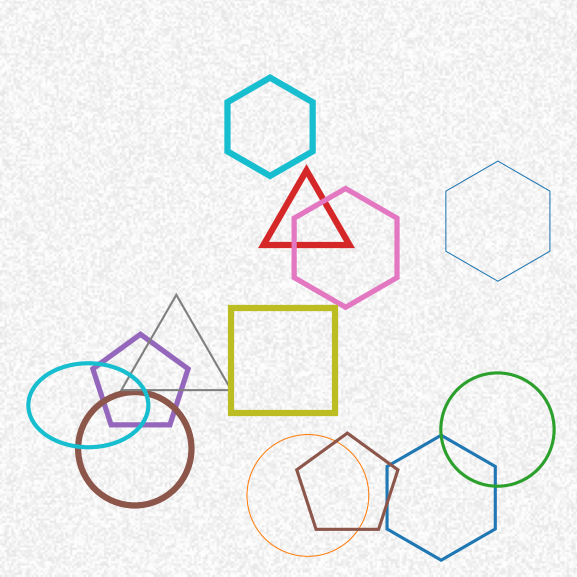[{"shape": "hexagon", "thickness": 0.5, "radius": 0.52, "center": [0.862, 0.616]}, {"shape": "hexagon", "thickness": 1.5, "radius": 0.54, "center": [0.764, 0.137]}, {"shape": "circle", "thickness": 0.5, "radius": 0.53, "center": [0.533, 0.141]}, {"shape": "circle", "thickness": 1.5, "radius": 0.49, "center": [0.861, 0.255]}, {"shape": "triangle", "thickness": 3, "radius": 0.43, "center": [0.531, 0.618]}, {"shape": "pentagon", "thickness": 2.5, "radius": 0.43, "center": [0.243, 0.334]}, {"shape": "circle", "thickness": 3, "radius": 0.49, "center": [0.233, 0.222]}, {"shape": "pentagon", "thickness": 1.5, "radius": 0.46, "center": [0.601, 0.157]}, {"shape": "hexagon", "thickness": 2.5, "radius": 0.51, "center": [0.598, 0.57]}, {"shape": "triangle", "thickness": 1, "radius": 0.55, "center": [0.305, 0.379]}, {"shape": "square", "thickness": 3, "radius": 0.45, "center": [0.49, 0.375]}, {"shape": "hexagon", "thickness": 3, "radius": 0.43, "center": [0.468, 0.78]}, {"shape": "oval", "thickness": 2, "radius": 0.52, "center": [0.153, 0.297]}]